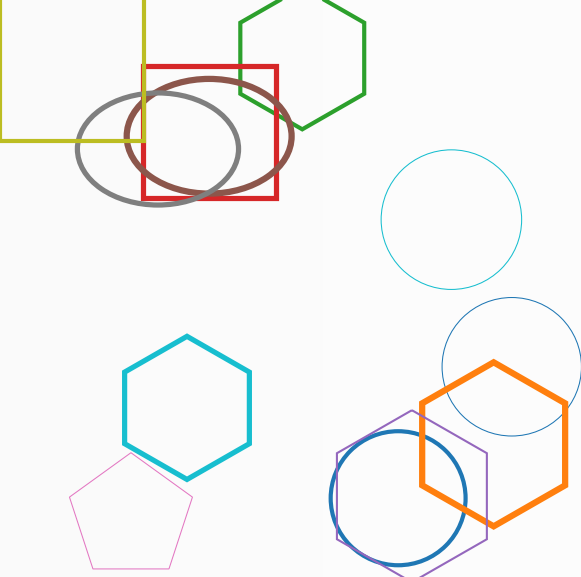[{"shape": "circle", "thickness": 0.5, "radius": 0.6, "center": [0.88, 0.364]}, {"shape": "circle", "thickness": 2, "radius": 0.58, "center": [0.685, 0.136]}, {"shape": "hexagon", "thickness": 3, "radius": 0.71, "center": [0.849, 0.23]}, {"shape": "hexagon", "thickness": 2, "radius": 0.62, "center": [0.52, 0.898]}, {"shape": "square", "thickness": 2.5, "radius": 0.57, "center": [0.36, 0.77]}, {"shape": "hexagon", "thickness": 1, "radius": 0.74, "center": [0.709, 0.14]}, {"shape": "oval", "thickness": 3, "radius": 0.71, "center": [0.36, 0.763]}, {"shape": "pentagon", "thickness": 0.5, "radius": 0.56, "center": [0.225, 0.104]}, {"shape": "oval", "thickness": 2.5, "radius": 0.69, "center": [0.272, 0.741]}, {"shape": "square", "thickness": 2, "radius": 0.62, "center": [0.124, 0.878]}, {"shape": "circle", "thickness": 0.5, "radius": 0.6, "center": [0.777, 0.619]}, {"shape": "hexagon", "thickness": 2.5, "radius": 0.62, "center": [0.322, 0.293]}]